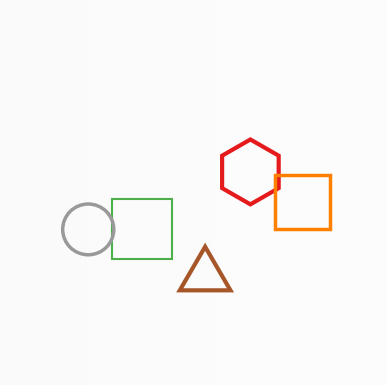[{"shape": "hexagon", "thickness": 3, "radius": 0.42, "center": [0.646, 0.553]}, {"shape": "square", "thickness": 1.5, "radius": 0.39, "center": [0.368, 0.405]}, {"shape": "square", "thickness": 2.5, "radius": 0.35, "center": [0.78, 0.474]}, {"shape": "triangle", "thickness": 3, "radius": 0.38, "center": [0.529, 0.284]}, {"shape": "circle", "thickness": 2.5, "radius": 0.33, "center": [0.228, 0.404]}]